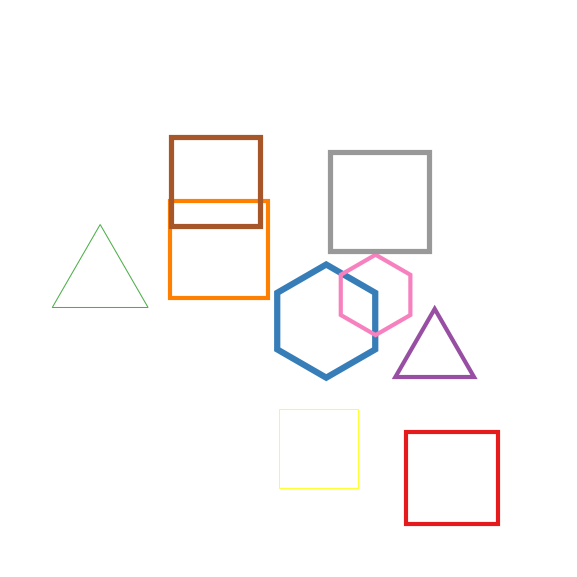[{"shape": "square", "thickness": 2, "radius": 0.4, "center": [0.783, 0.171]}, {"shape": "hexagon", "thickness": 3, "radius": 0.49, "center": [0.565, 0.443]}, {"shape": "triangle", "thickness": 0.5, "radius": 0.48, "center": [0.173, 0.515]}, {"shape": "triangle", "thickness": 2, "radius": 0.39, "center": [0.753, 0.386]}, {"shape": "square", "thickness": 2, "radius": 0.42, "center": [0.379, 0.567]}, {"shape": "square", "thickness": 0.5, "radius": 0.34, "center": [0.552, 0.222]}, {"shape": "square", "thickness": 2.5, "radius": 0.39, "center": [0.374, 0.685]}, {"shape": "hexagon", "thickness": 2, "radius": 0.35, "center": [0.65, 0.488]}, {"shape": "square", "thickness": 2.5, "radius": 0.43, "center": [0.657, 0.651]}]